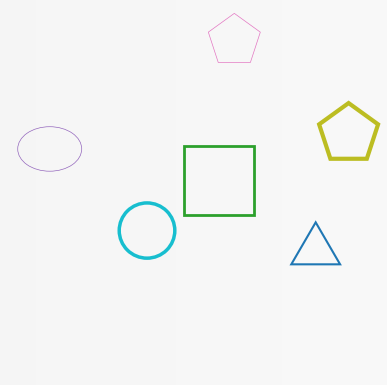[{"shape": "triangle", "thickness": 1.5, "radius": 0.36, "center": [0.815, 0.35]}, {"shape": "square", "thickness": 2, "radius": 0.45, "center": [0.565, 0.53]}, {"shape": "oval", "thickness": 0.5, "radius": 0.41, "center": [0.128, 0.613]}, {"shape": "pentagon", "thickness": 0.5, "radius": 0.35, "center": [0.605, 0.895]}, {"shape": "pentagon", "thickness": 3, "radius": 0.4, "center": [0.9, 0.652]}, {"shape": "circle", "thickness": 2.5, "radius": 0.36, "center": [0.379, 0.401]}]